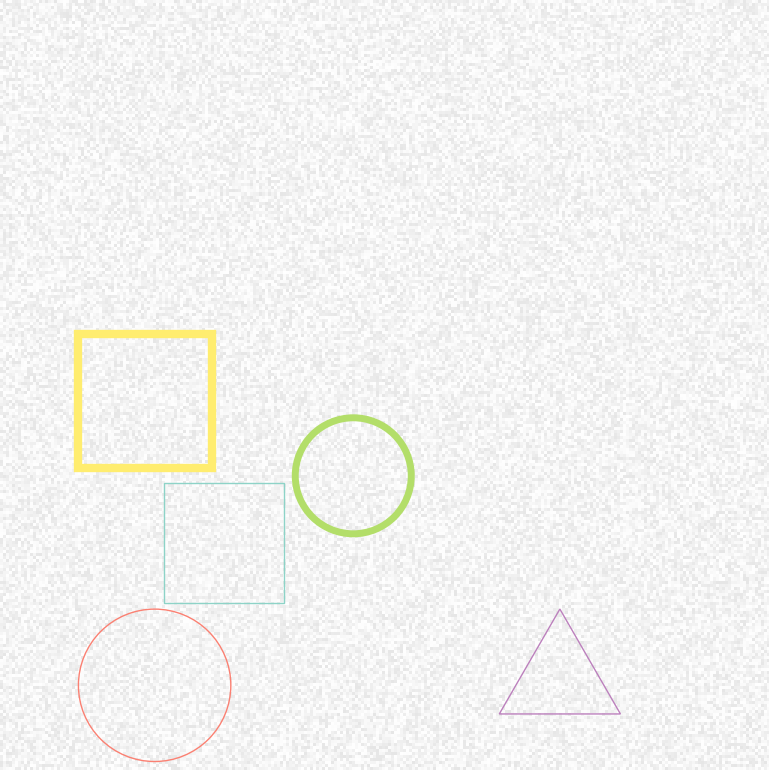[{"shape": "square", "thickness": 0.5, "radius": 0.39, "center": [0.291, 0.295]}, {"shape": "circle", "thickness": 0.5, "radius": 0.49, "center": [0.201, 0.11]}, {"shape": "circle", "thickness": 2.5, "radius": 0.38, "center": [0.459, 0.382]}, {"shape": "triangle", "thickness": 0.5, "radius": 0.45, "center": [0.727, 0.118]}, {"shape": "square", "thickness": 3, "radius": 0.44, "center": [0.188, 0.479]}]